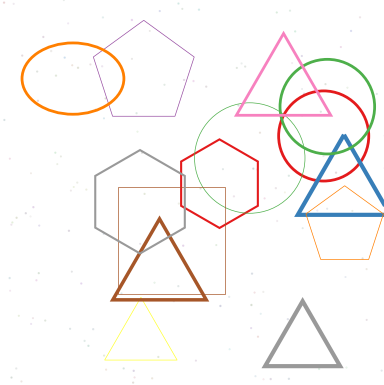[{"shape": "circle", "thickness": 2, "radius": 0.59, "center": [0.841, 0.647]}, {"shape": "hexagon", "thickness": 1.5, "radius": 0.58, "center": [0.57, 0.523]}, {"shape": "triangle", "thickness": 3, "radius": 0.69, "center": [0.893, 0.511]}, {"shape": "circle", "thickness": 0.5, "radius": 0.72, "center": [0.649, 0.59]}, {"shape": "circle", "thickness": 2, "radius": 0.61, "center": [0.85, 0.723]}, {"shape": "pentagon", "thickness": 0.5, "radius": 0.69, "center": [0.373, 0.809]}, {"shape": "pentagon", "thickness": 0.5, "radius": 0.53, "center": [0.895, 0.412]}, {"shape": "oval", "thickness": 2, "radius": 0.66, "center": [0.19, 0.796]}, {"shape": "triangle", "thickness": 0.5, "radius": 0.54, "center": [0.366, 0.119]}, {"shape": "triangle", "thickness": 2.5, "radius": 0.7, "center": [0.414, 0.291]}, {"shape": "square", "thickness": 0.5, "radius": 0.7, "center": [0.446, 0.376]}, {"shape": "triangle", "thickness": 2, "radius": 0.71, "center": [0.737, 0.771]}, {"shape": "triangle", "thickness": 3, "radius": 0.56, "center": [0.786, 0.105]}, {"shape": "hexagon", "thickness": 1.5, "radius": 0.67, "center": [0.364, 0.476]}]